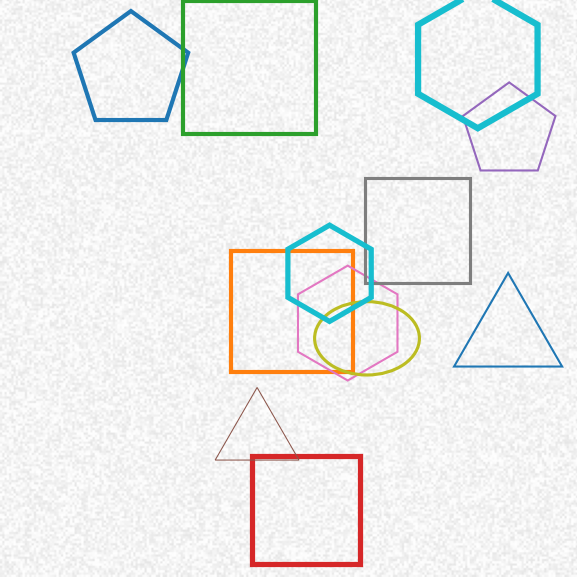[{"shape": "pentagon", "thickness": 2, "radius": 0.52, "center": [0.227, 0.876]}, {"shape": "triangle", "thickness": 1, "radius": 0.54, "center": [0.88, 0.418]}, {"shape": "square", "thickness": 2, "radius": 0.53, "center": [0.505, 0.46]}, {"shape": "square", "thickness": 2, "radius": 0.57, "center": [0.432, 0.882]}, {"shape": "square", "thickness": 2.5, "radius": 0.47, "center": [0.531, 0.115]}, {"shape": "pentagon", "thickness": 1, "radius": 0.42, "center": [0.882, 0.772]}, {"shape": "triangle", "thickness": 0.5, "radius": 0.42, "center": [0.445, 0.244]}, {"shape": "hexagon", "thickness": 1, "radius": 0.5, "center": [0.602, 0.44]}, {"shape": "square", "thickness": 1.5, "radius": 0.45, "center": [0.723, 0.6]}, {"shape": "oval", "thickness": 1.5, "radius": 0.45, "center": [0.636, 0.413]}, {"shape": "hexagon", "thickness": 3, "radius": 0.6, "center": [0.827, 0.897]}, {"shape": "hexagon", "thickness": 2.5, "radius": 0.42, "center": [0.571, 0.526]}]